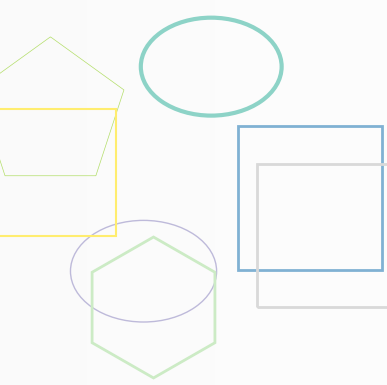[{"shape": "oval", "thickness": 3, "radius": 0.91, "center": [0.545, 0.827]}, {"shape": "oval", "thickness": 1, "radius": 0.94, "center": [0.37, 0.296]}, {"shape": "square", "thickness": 2, "radius": 0.93, "center": [0.8, 0.485]}, {"shape": "pentagon", "thickness": 0.5, "radius": 1.0, "center": [0.13, 0.705]}, {"shape": "square", "thickness": 2, "radius": 0.93, "center": [0.85, 0.389]}, {"shape": "hexagon", "thickness": 2, "radius": 0.92, "center": [0.396, 0.201]}, {"shape": "square", "thickness": 1.5, "radius": 0.83, "center": [0.134, 0.552]}]